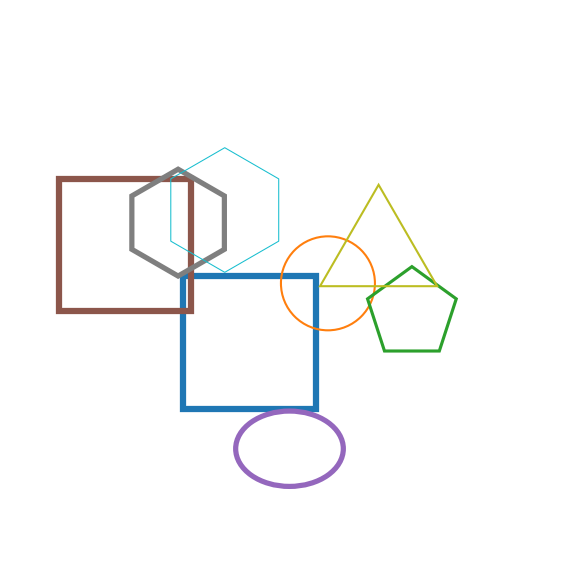[{"shape": "square", "thickness": 3, "radius": 0.58, "center": [0.433, 0.407]}, {"shape": "circle", "thickness": 1, "radius": 0.41, "center": [0.568, 0.509]}, {"shape": "pentagon", "thickness": 1.5, "radius": 0.4, "center": [0.713, 0.457]}, {"shape": "oval", "thickness": 2.5, "radius": 0.47, "center": [0.501, 0.222]}, {"shape": "square", "thickness": 3, "radius": 0.57, "center": [0.216, 0.575]}, {"shape": "hexagon", "thickness": 2.5, "radius": 0.46, "center": [0.308, 0.614]}, {"shape": "triangle", "thickness": 1, "radius": 0.59, "center": [0.656, 0.562]}, {"shape": "hexagon", "thickness": 0.5, "radius": 0.54, "center": [0.389, 0.635]}]